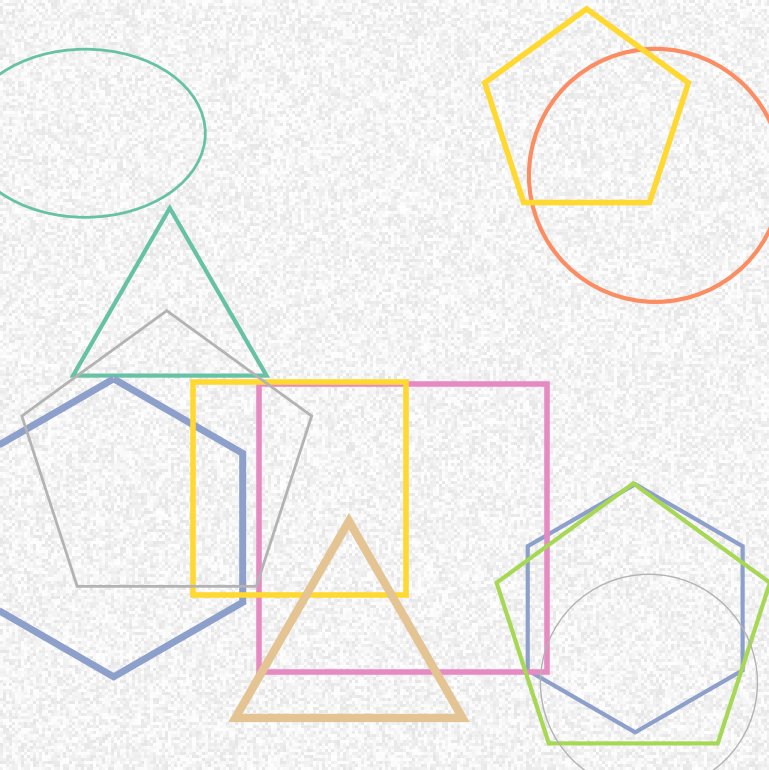[{"shape": "triangle", "thickness": 1.5, "radius": 0.73, "center": [0.22, 0.585]}, {"shape": "oval", "thickness": 1, "radius": 0.78, "center": [0.111, 0.827]}, {"shape": "circle", "thickness": 1.5, "radius": 0.82, "center": [0.851, 0.772]}, {"shape": "hexagon", "thickness": 2.5, "radius": 0.97, "center": [0.148, 0.315]}, {"shape": "hexagon", "thickness": 1.5, "radius": 0.81, "center": [0.825, 0.21]}, {"shape": "square", "thickness": 2, "radius": 0.93, "center": [0.523, 0.315]}, {"shape": "pentagon", "thickness": 1.5, "radius": 0.93, "center": [0.822, 0.186]}, {"shape": "square", "thickness": 2, "radius": 0.69, "center": [0.389, 0.365]}, {"shape": "pentagon", "thickness": 2, "radius": 0.7, "center": [0.762, 0.849]}, {"shape": "triangle", "thickness": 3, "radius": 0.85, "center": [0.453, 0.153]}, {"shape": "circle", "thickness": 0.5, "radius": 0.7, "center": [0.843, 0.113]}, {"shape": "pentagon", "thickness": 1, "radius": 0.99, "center": [0.217, 0.399]}]